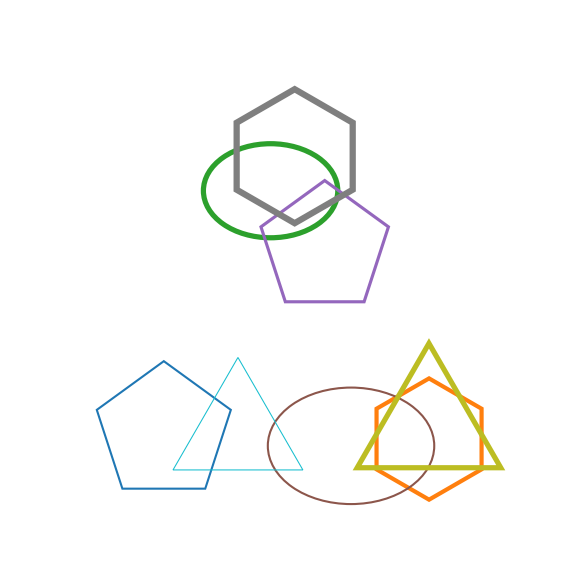[{"shape": "pentagon", "thickness": 1, "radius": 0.61, "center": [0.284, 0.252]}, {"shape": "hexagon", "thickness": 2, "radius": 0.52, "center": [0.743, 0.239]}, {"shape": "oval", "thickness": 2.5, "radius": 0.58, "center": [0.469, 0.669]}, {"shape": "pentagon", "thickness": 1.5, "radius": 0.58, "center": [0.562, 0.57]}, {"shape": "oval", "thickness": 1, "radius": 0.72, "center": [0.608, 0.227]}, {"shape": "hexagon", "thickness": 3, "radius": 0.58, "center": [0.51, 0.729]}, {"shape": "triangle", "thickness": 2.5, "radius": 0.72, "center": [0.743, 0.261]}, {"shape": "triangle", "thickness": 0.5, "radius": 0.65, "center": [0.412, 0.25]}]